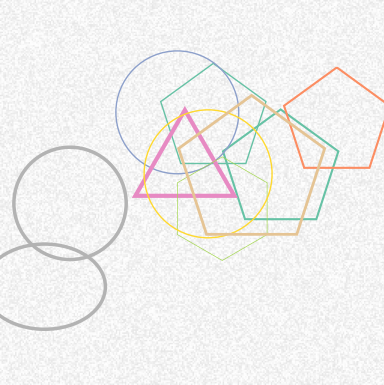[{"shape": "pentagon", "thickness": 1, "radius": 0.72, "center": [0.554, 0.692]}, {"shape": "pentagon", "thickness": 1.5, "radius": 0.79, "center": [0.729, 0.558]}, {"shape": "pentagon", "thickness": 1.5, "radius": 0.72, "center": [0.875, 0.681]}, {"shape": "circle", "thickness": 1, "radius": 0.8, "center": [0.461, 0.708]}, {"shape": "triangle", "thickness": 3, "radius": 0.74, "center": [0.48, 0.566]}, {"shape": "hexagon", "thickness": 0.5, "radius": 0.67, "center": [0.577, 0.458]}, {"shape": "circle", "thickness": 1, "radius": 0.83, "center": [0.541, 0.549]}, {"shape": "pentagon", "thickness": 2, "radius": 1.0, "center": [0.654, 0.553]}, {"shape": "oval", "thickness": 2.5, "radius": 0.79, "center": [0.116, 0.255]}, {"shape": "circle", "thickness": 2.5, "radius": 0.73, "center": [0.182, 0.472]}]